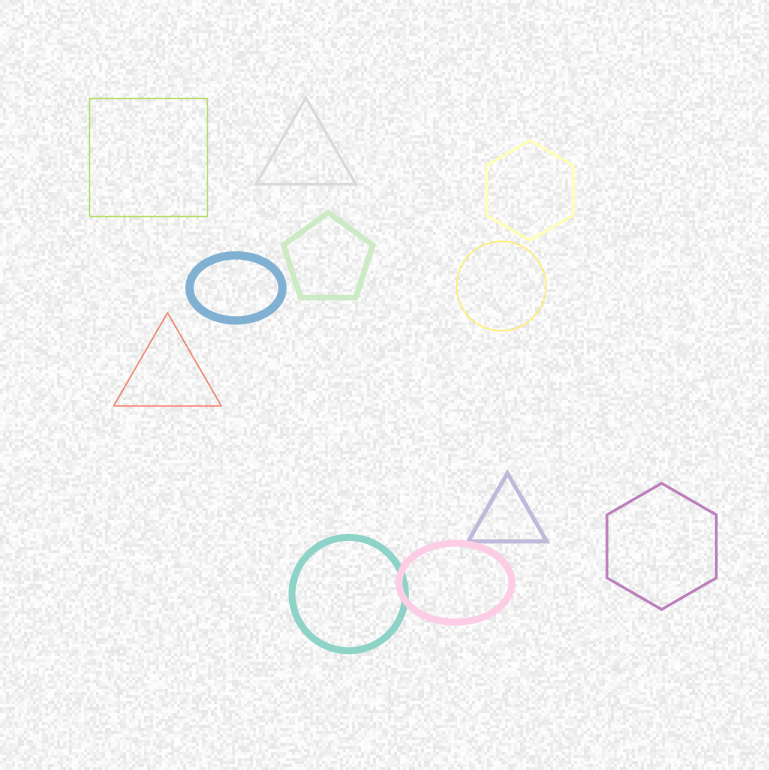[{"shape": "circle", "thickness": 2.5, "radius": 0.37, "center": [0.453, 0.228]}, {"shape": "hexagon", "thickness": 1, "radius": 0.32, "center": [0.688, 0.753]}, {"shape": "triangle", "thickness": 1.5, "radius": 0.3, "center": [0.659, 0.326]}, {"shape": "triangle", "thickness": 0.5, "radius": 0.4, "center": [0.218, 0.513]}, {"shape": "oval", "thickness": 3, "radius": 0.3, "center": [0.306, 0.626]}, {"shape": "square", "thickness": 0.5, "radius": 0.38, "center": [0.192, 0.796]}, {"shape": "oval", "thickness": 2.5, "radius": 0.37, "center": [0.592, 0.243]}, {"shape": "triangle", "thickness": 1, "radius": 0.37, "center": [0.397, 0.798]}, {"shape": "hexagon", "thickness": 1, "radius": 0.41, "center": [0.859, 0.29]}, {"shape": "pentagon", "thickness": 2, "radius": 0.3, "center": [0.426, 0.663]}, {"shape": "circle", "thickness": 0.5, "radius": 0.29, "center": [0.651, 0.629]}]